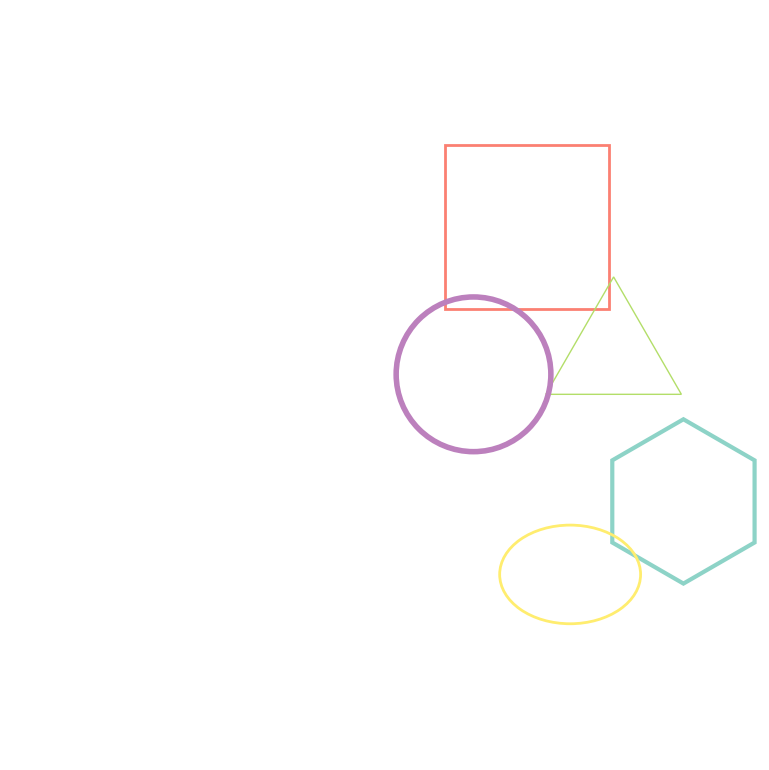[{"shape": "hexagon", "thickness": 1.5, "radius": 0.53, "center": [0.888, 0.349]}, {"shape": "square", "thickness": 1, "radius": 0.53, "center": [0.684, 0.706]}, {"shape": "triangle", "thickness": 0.5, "radius": 0.51, "center": [0.797, 0.539]}, {"shape": "circle", "thickness": 2, "radius": 0.5, "center": [0.615, 0.514]}, {"shape": "oval", "thickness": 1, "radius": 0.46, "center": [0.74, 0.254]}]